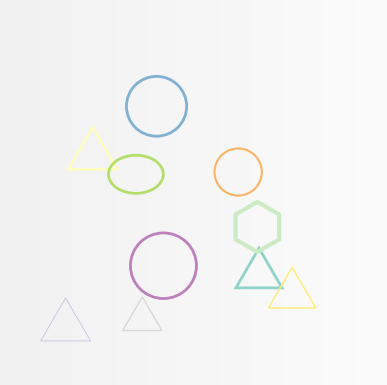[{"shape": "triangle", "thickness": 2, "radius": 0.34, "center": [0.668, 0.287]}, {"shape": "triangle", "thickness": 1.5, "radius": 0.36, "center": [0.239, 0.597]}, {"shape": "triangle", "thickness": 0.5, "radius": 0.37, "center": [0.169, 0.152]}, {"shape": "circle", "thickness": 2, "radius": 0.39, "center": [0.404, 0.724]}, {"shape": "circle", "thickness": 1.5, "radius": 0.31, "center": [0.615, 0.553]}, {"shape": "oval", "thickness": 2, "radius": 0.35, "center": [0.351, 0.547]}, {"shape": "triangle", "thickness": 1, "radius": 0.29, "center": [0.367, 0.171]}, {"shape": "circle", "thickness": 2, "radius": 0.43, "center": [0.422, 0.31]}, {"shape": "hexagon", "thickness": 3, "radius": 0.32, "center": [0.664, 0.411]}, {"shape": "triangle", "thickness": 1, "radius": 0.35, "center": [0.754, 0.235]}]